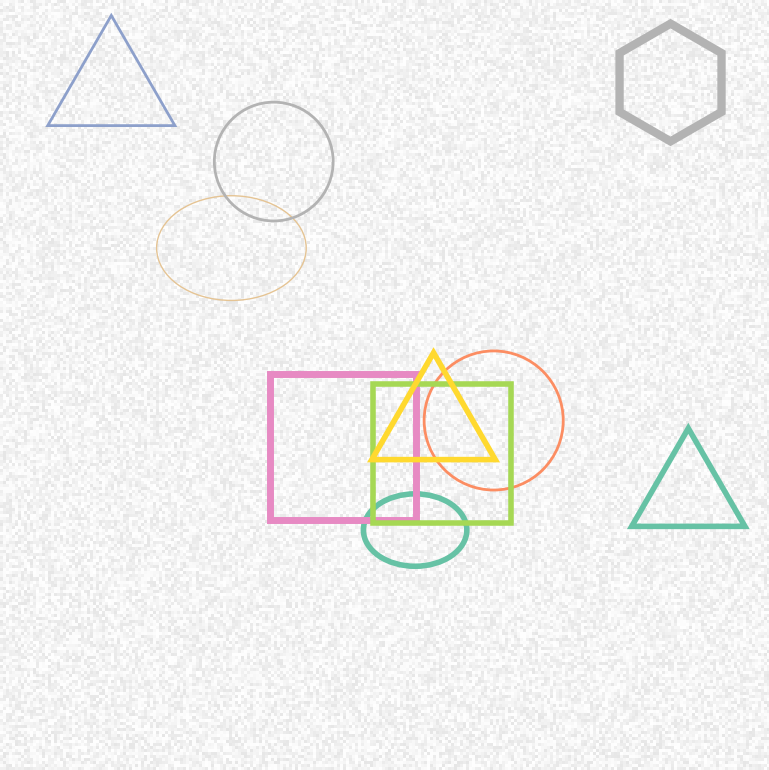[{"shape": "triangle", "thickness": 2, "radius": 0.42, "center": [0.894, 0.359]}, {"shape": "oval", "thickness": 2, "radius": 0.34, "center": [0.539, 0.312]}, {"shape": "circle", "thickness": 1, "radius": 0.45, "center": [0.641, 0.454]}, {"shape": "triangle", "thickness": 1, "radius": 0.48, "center": [0.145, 0.885]}, {"shape": "square", "thickness": 2.5, "radius": 0.47, "center": [0.446, 0.42]}, {"shape": "square", "thickness": 2, "radius": 0.45, "center": [0.574, 0.411]}, {"shape": "triangle", "thickness": 2, "radius": 0.46, "center": [0.563, 0.449]}, {"shape": "oval", "thickness": 0.5, "radius": 0.49, "center": [0.301, 0.678]}, {"shape": "hexagon", "thickness": 3, "radius": 0.38, "center": [0.871, 0.893]}, {"shape": "circle", "thickness": 1, "radius": 0.39, "center": [0.356, 0.79]}]